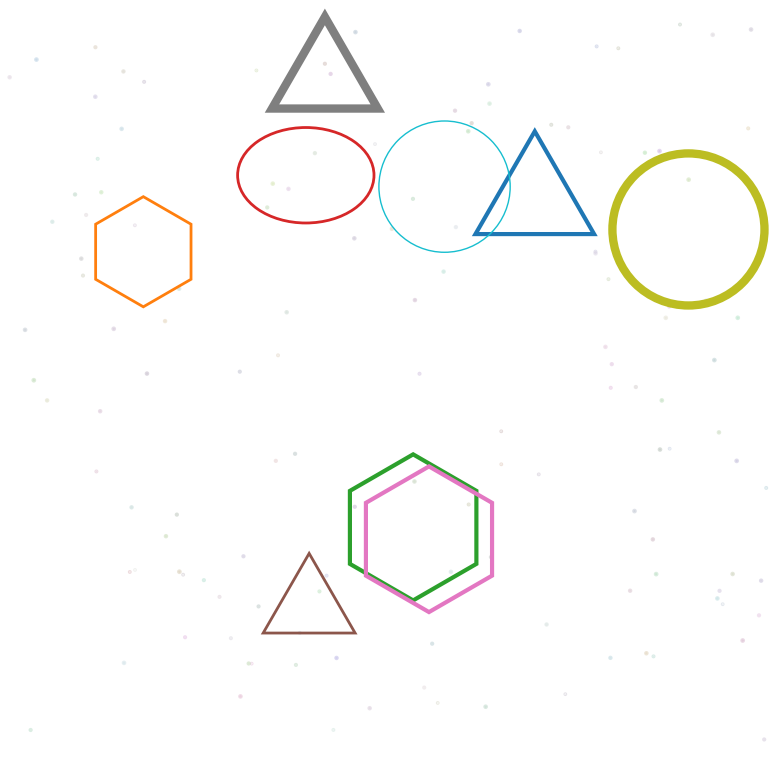[{"shape": "triangle", "thickness": 1.5, "radius": 0.44, "center": [0.695, 0.74]}, {"shape": "hexagon", "thickness": 1, "radius": 0.36, "center": [0.186, 0.673]}, {"shape": "hexagon", "thickness": 1.5, "radius": 0.47, "center": [0.537, 0.315]}, {"shape": "oval", "thickness": 1, "radius": 0.44, "center": [0.397, 0.772]}, {"shape": "triangle", "thickness": 1, "radius": 0.34, "center": [0.401, 0.212]}, {"shape": "hexagon", "thickness": 1.5, "radius": 0.47, "center": [0.557, 0.3]}, {"shape": "triangle", "thickness": 3, "radius": 0.4, "center": [0.422, 0.899]}, {"shape": "circle", "thickness": 3, "radius": 0.49, "center": [0.894, 0.702]}, {"shape": "circle", "thickness": 0.5, "radius": 0.43, "center": [0.577, 0.758]}]